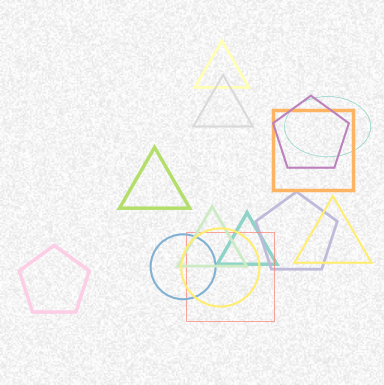[{"shape": "oval", "thickness": 0.5, "radius": 0.56, "center": [0.851, 0.671]}, {"shape": "triangle", "thickness": 2.5, "radius": 0.45, "center": [0.642, 0.358]}, {"shape": "triangle", "thickness": 2, "radius": 0.4, "center": [0.576, 0.813]}, {"shape": "pentagon", "thickness": 2, "radius": 0.56, "center": [0.77, 0.391]}, {"shape": "square", "thickness": 0.5, "radius": 0.57, "center": [0.598, 0.282]}, {"shape": "circle", "thickness": 1.5, "radius": 0.42, "center": [0.476, 0.307]}, {"shape": "square", "thickness": 2.5, "radius": 0.52, "center": [0.813, 0.612]}, {"shape": "triangle", "thickness": 2.5, "radius": 0.53, "center": [0.402, 0.512]}, {"shape": "pentagon", "thickness": 2.5, "radius": 0.48, "center": [0.141, 0.267]}, {"shape": "triangle", "thickness": 1.5, "radius": 0.45, "center": [0.579, 0.716]}, {"shape": "pentagon", "thickness": 1.5, "radius": 0.52, "center": [0.808, 0.648]}, {"shape": "triangle", "thickness": 2, "radius": 0.52, "center": [0.551, 0.361]}, {"shape": "circle", "thickness": 1.5, "radius": 0.51, "center": [0.572, 0.305]}, {"shape": "triangle", "thickness": 1.5, "radius": 0.58, "center": [0.865, 0.375]}]